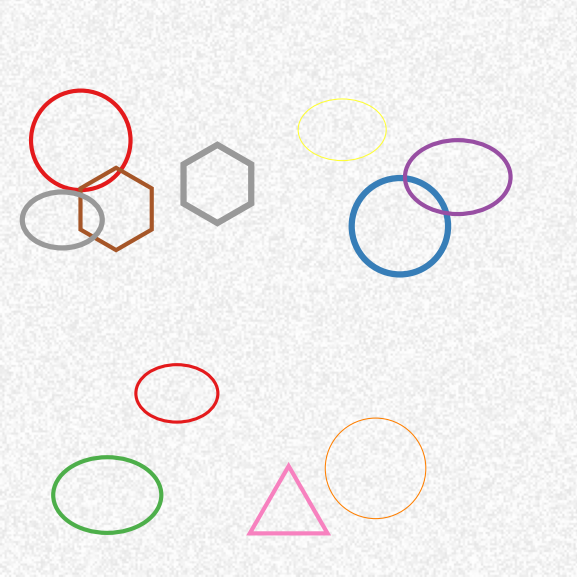[{"shape": "oval", "thickness": 1.5, "radius": 0.36, "center": [0.306, 0.318]}, {"shape": "circle", "thickness": 2, "radius": 0.43, "center": [0.14, 0.756]}, {"shape": "circle", "thickness": 3, "radius": 0.42, "center": [0.692, 0.607]}, {"shape": "oval", "thickness": 2, "radius": 0.47, "center": [0.186, 0.142]}, {"shape": "oval", "thickness": 2, "radius": 0.46, "center": [0.793, 0.692]}, {"shape": "circle", "thickness": 0.5, "radius": 0.44, "center": [0.65, 0.188]}, {"shape": "oval", "thickness": 0.5, "radius": 0.38, "center": [0.593, 0.774]}, {"shape": "hexagon", "thickness": 2, "radius": 0.36, "center": [0.201, 0.637]}, {"shape": "triangle", "thickness": 2, "radius": 0.39, "center": [0.5, 0.114]}, {"shape": "hexagon", "thickness": 3, "radius": 0.34, "center": [0.376, 0.681]}, {"shape": "oval", "thickness": 2.5, "radius": 0.35, "center": [0.108, 0.618]}]